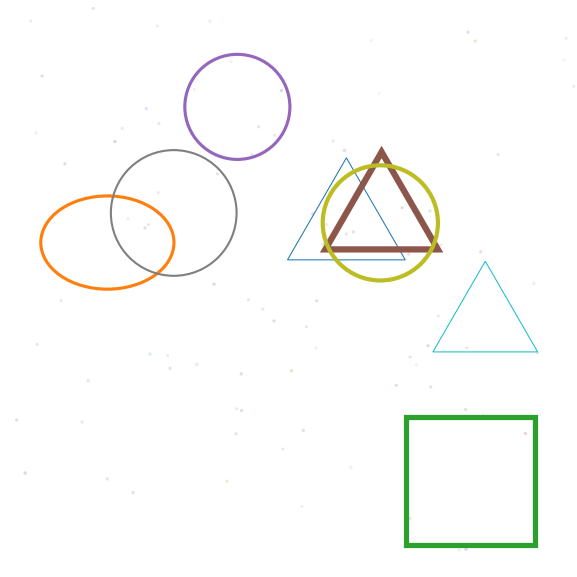[{"shape": "triangle", "thickness": 0.5, "radius": 0.59, "center": [0.6, 0.608]}, {"shape": "oval", "thickness": 1.5, "radius": 0.58, "center": [0.186, 0.579]}, {"shape": "square", "thickness": 2.5, "radius": 0.56, "center": [0.815, 0.166]}, {"shape": "circle", "thickness": 1.5, "radius": 0.45, "center": [0.411, 0.814]}, {"shape": "triangle", "thickness": 3, "radius": 0.56, "center": [0.661, 0.623]}, {"shape": "circle", "thickness": 1, "radius": 0.54, "center": [0.301, 0.63]}, {"shape": "circle", "thickness": 2, "radius": 0.5, "center": [0.659, 0.613]}, {"shape": "triangle", "thickness": 0.5, "radius": 0.52, "center": [0.84, 0.442]}]